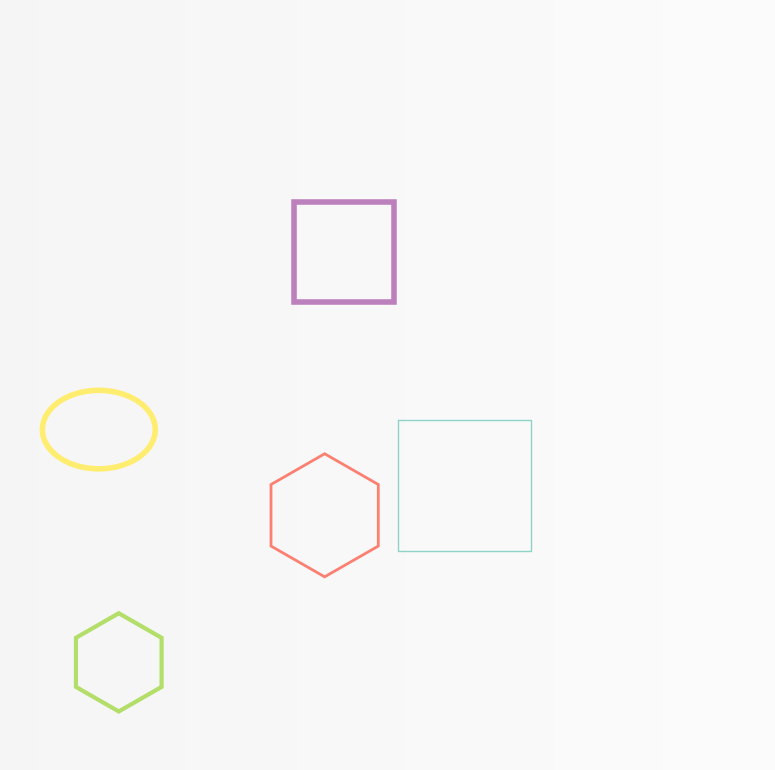[{"shape": "square", "thickness": 0.5, "radius": 0.43, "center": [0.599, 0.369]}, {"shape": "hexagon", "thickness": 1, "radius": 0.4, "center": [0.419, 0.331]}, {"shape": "hexagon", "thickness": 1.5, "radius": 0.32, "center": [0.153, 0.14]}, {"shape": "square", "thickness": 2, "radius": 0.32, "center": [0.443, 0.673]}, {"shape": "oval", "thickness": 2, "radius": 0.36, "center": [0.128, 0.442]}]